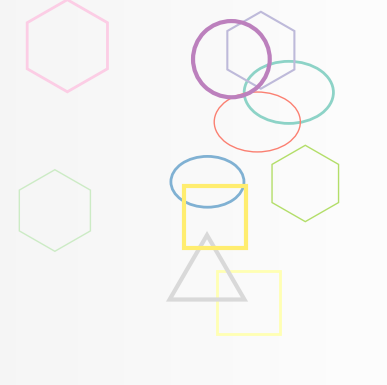[{"shape": "oval", "thickness": 2, "radius": 0.58, "center": [0.745, 0.76]}, {"shape": "square", "thickness": 2, "radius": 0.41, "center": [0.641, 0.214]}, {"shape": "hexagon", "thickness": 1.5, "radius": 0.5, "center": [0.673, 0.869]}, {"shape": "oval", "thickness": 1, "radius": 0.56, "center": [0.664, 0.683]}, {"shape": "oval", "thickness": 2, "radius": 0.47, "center": [0.535, 0.528]}, {"shape": "hexagon", "thickness": 1, "radius": 0.5, "center": [0.788, 0.523]}, {"shape": "hexagon", "thickness": 2, "radius": 0.6, "center": [0.174, 0.881]}, {"shape": "triangle", "thickness": 3, "radius": 0.56, "center": [0.534, 0.278]}, {"shape": "circle", "thickness": 3, "radius": 0.49, "center": [0.597, 0.846]}, {"shape": "hexagon", "thickness": 1, "radius": 0.53, "center": [0.142, 0.453]}, {"shape": "square", "thickness": 3, "radius": 0.4, "center": [0.555, 0.436]}]